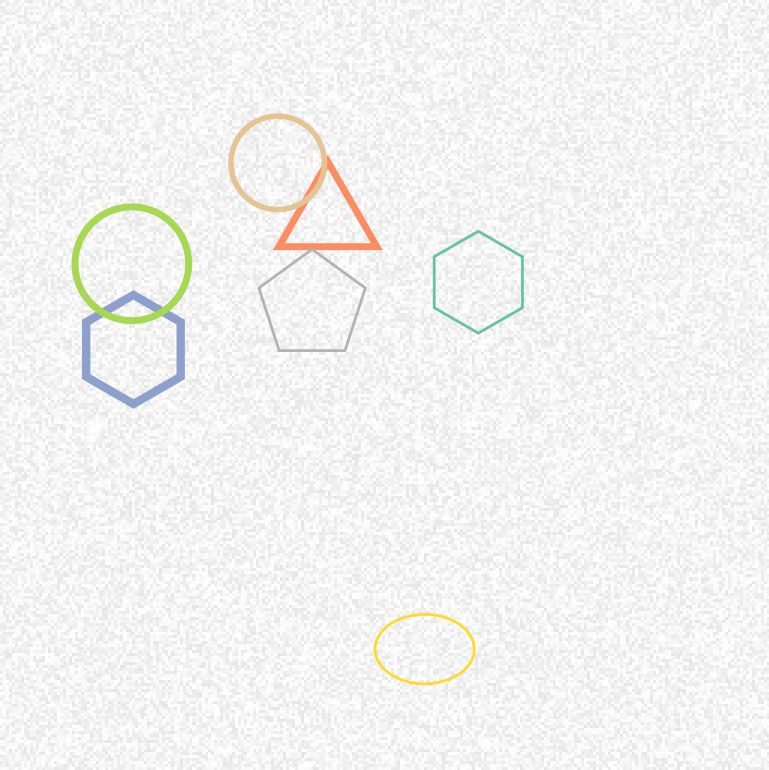[{"shape": "hexagon", "thickness": 1, "radius": 0.33, "center": [0.621, 0.633]}, {"shape": "triangle", "thickness": 2.5, "radius": 0.37, "center": [0.426, 0.716]}, {"shape": "hexagon", "thickness": 3, "radius": 0.35, "center": [0.173, 0.546]}, {"shape": "circle", "thickness": 2.5, "radius": 0.37, "center": [0.171, 0.657]}, {"shape": "oval", "thickness": 1, "radius": 0.32, "center": [0.552, 0.157]}, {"shape": "circle", "thickness": 2, "radius": 0.3, "center": [0.361, 0.789]}, {"shape": "pentagon", "thickness": 1, "radius": 0.36, "center": [0.405, 0.603]}]